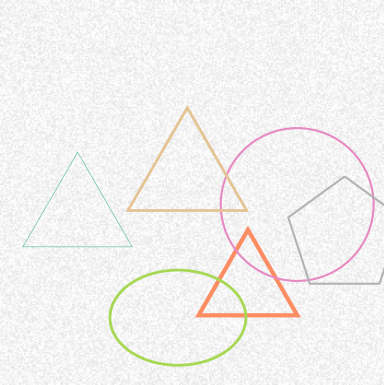[{"shape": "triangle", "thickness": 0.5, "radius": 0.82, "center": [0.202, 0.441]}, {"shape": "triangle", "thickness": 3, "radius": 0.74, "center": [0.644, 0.255]}, {"shape": "circle", "thickness": 1.5, "radius": 0.99, "center": [0.772, 0.469]}, {"shape": "oval", "thickness": 2, "radius": 0.88, "center": [0.462, 0.175]}, {"shape": "triangle", "thickness": 2, "radius": 0.89, "center": [0.486, 0.542]}, {"shape": "pentagon", "thickness": 1.5, "radius": 0.77, "center": [0.895, 0.388]}]